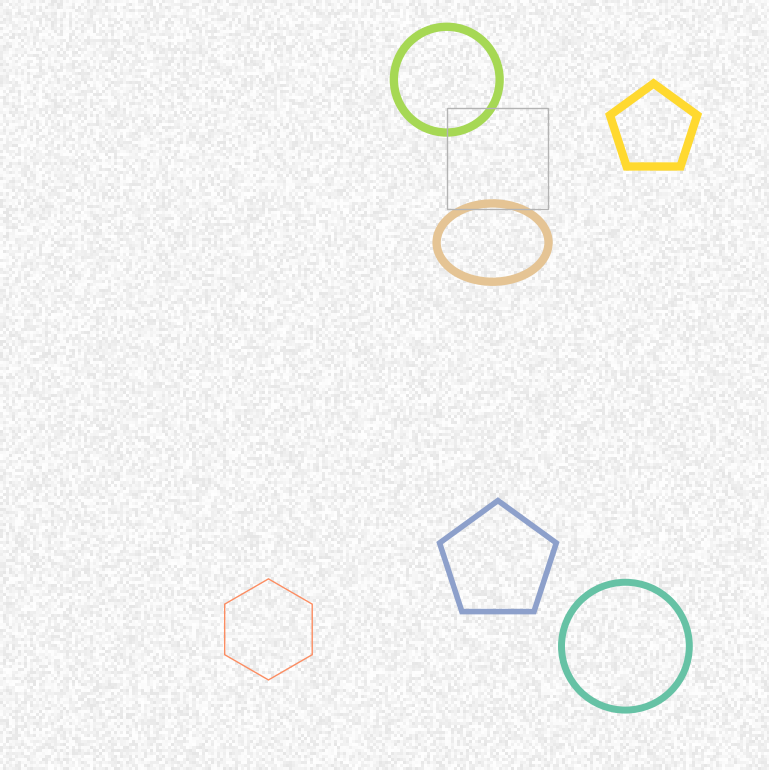[{"shape": "circle", "thickness": 2.5, "radius": 0.42, "center": [0.812, 0.161]}, {"shape": "hexagon", "thickness": 0.5, "radius": 0.33, "center": [0.349, 0.183]}, {"shape": "pentagon", "thickness": 2, "radius": 0.4, "center": [0.647, 0.27]}, {"shape": "circle", "thickness": 3, "radius": 0.34, "center": [0.58, 0.897]}, {"shape": "pentagon", "thickness": 3, "radius": 0.3, "center": [0.849, 0.832]}, {"shape": "oval", "thickness": 3, "radius": 0.36, "center": [0.64, 0.685]}, {"shape": "square", "thickness": 0.5, "radius": 0.33, "center": [0.646, 0.794]}]